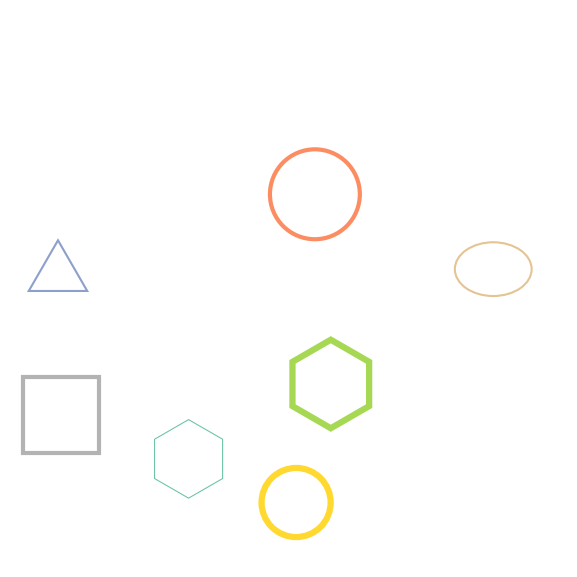[{"shape": "hexagon", "thickness": 0.5, "radius": 0.34, "center": [0.327, 0.205]}, {"shape": "circle", "thickness": 2, "radius": 0.39, "center": [0.545, 0.663]}, {"shape": "triangle", "thickness": 1, "radius": 0.29, "center": [0.1, 0.525]}, {"shape": "hexagon", "thickness": 3, "radius": 0.38, "center": [0.573, 0.334]}, {"shape": "circle", "thickness": 3, "radius": 0.3, "center": [0.513, 0.129]}, {"shape": "oval", "thickness": 1, "radius": 0.33, "center": [0.854, 0.533]}, {"shape": "square", "thickness": 2, "radius": 0.33, "center": [0.106, 0.28]}]